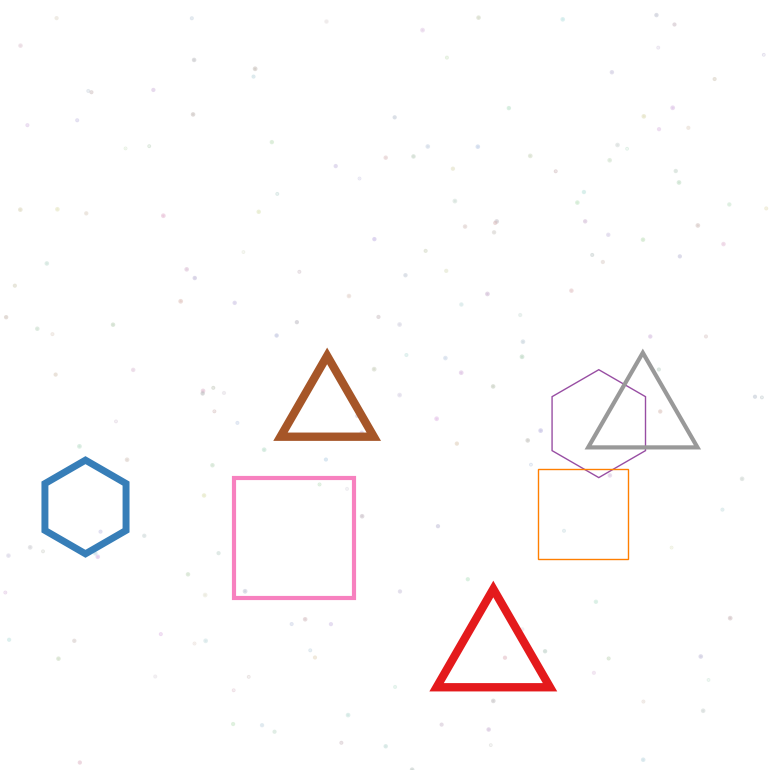[{"shape": "triangle", "thickness": 3, "radius": 0.43, "center": [0.641, 0.15]}, {"shape": "hexagon", "thickness": 2.5, "radius": 0.3, "center": [0.111, 0.342]}, {"shape": "hexagon", "thickness": 0.5, "radius": 0.35, "center": [0.778, 0.45]}, {"shape": "square", "thickness": 0.5, "radius": 0.29, "center": [0.757, 0.332]}, {"shape": "triangle", "thickness": 3, "radius": 0.35, "center": [0.425, 0.468]}, {"shape": "square", "thickness": 1.5, "radius": 0.39, "center": [0.382, 0.301]}, {"shape": "triangle", "thickness": 1.5, "radius": 0.41, "center": [0.835, 0.46]}]